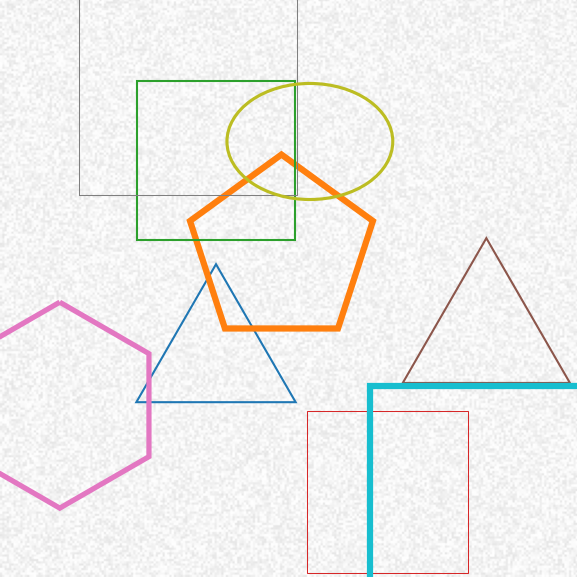[{"shape": "triangle", "thickness": 1, "radius": 0.8, "center": [0.374, 0.382]}, {"shape": "pentagon", "thickness": 3, "radius": 0.83, "center": [0.487, 0.565]}, {"shape": "square", "thickness": 1, "radius": 0.69, "center": [0.374, 0.721]}, {"shape": "square", "thickness": 0.5, "radius": 0.7, "center": [0.671, 0.147]}, {"shape": "triangle", "thickness": 1, "radius": 0.84, "center": [0.842, 0.42]}, {"shape": "hexagon", "thickness": 2.5, "radius": 0.89, "center": [0.104, 0.298]}, {"shape": "square", "thickness": 0.5, "radius": 0.95, "center": [0.326, 0.851]}, {"shape": "oval", "thickness": 1.5, "radius": 0.72, "center": [0.537, 0.754]}, {"shape": "square", "thickness": 3, "radius": 0.93, "center": [0.827, 0.145]}]